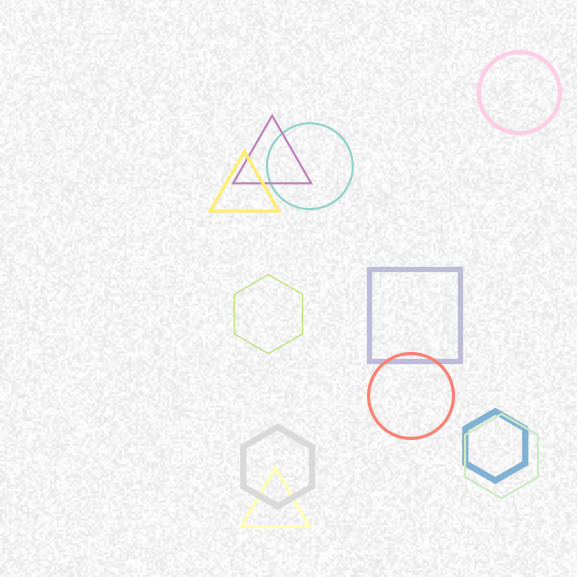[{"shape": "circle", "thickness": 1, "radius": 0.37, "center": [0.537, 0.711]}, {"shape": "triangle", "thickness": 1.5, "radius": 0.34, "center": [0.477, 0.121]}, {"shape": "square", "thickness": 2.5, "radius": 0.4, "center": [0.718, 0.453]}, {"shape": "circle", "thickness": 1.5, "radius": 0.37, "center": [0.712, 0.313]}, {"shape": "hexagon", "thickness": 3, "radius": 0.3, "center": [0.858, 0.227]}, {"shape": "hexagon", "thickness": 0.5, "radius": 0.34, "center": [0.465, 0.455]}, {"shape": "circle", "thickness": 2, "radius": 0.35, "center": [0.899, 0.839]}, {"shape": "hexagon", "thickness": 3, "radius": 0.34, "center": [0.481, 0.191]}, {"shape": "triangle", "thickness": 1, "radius": 0.39, "center": [0.471, 0.721]}, {"shape": "hexagon", "thickness": 1, "radius": 0.36, "center": [0.868, 0.21]}, {"shape": "triangle", "thickness": 1.5, "radius": 0.34, "center": [0.423, 0.668]}]